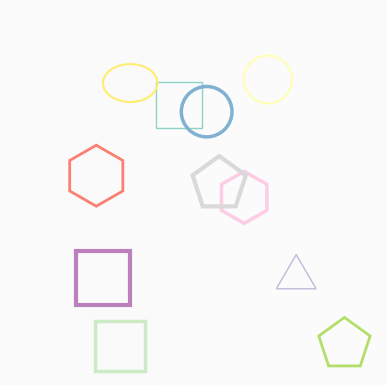[{"shape": "square", "thickness": 1, "radius": 0.3, "center": [0.462, 0.728]}, {"shape": "circle", "thickness": 1.5, "radius": 0.31, "center": [0.691, 0.794]}, {"shape": "triangle", "thickness": 1, "radius": 0.3, "center": [0.764, 0.28]}, {"shape": "hexagon", "thickness": 2, "radius": 0.4, "center": [0.248, 0.544]}, {"shape": "circle", "thickness": 2.5, "radius": 0.33, "center": [0.533, 0.71]}, {"shape": "pentagon", "thickness": 2, "radius": 0.35, "center": [0.889, 0.106]}, {"shape": "hexagon", "thickness": 2.5, "radius": 0.34, "center": [0.63, 0.487]}, {"shape": "pentagon", "thickness": 3, "radius": 0.36, "center": [0.566, 0.522]}, {"shape": "square", "thickness": 3, "radius": 0.35, "center": [0.266, 0.278]}, {"shape": "square", "thickness": 2.5, "radius": 0.32, "center": [0.309, 0.1]}, {"shape": "oval", "thickness": 1.5, "radius": 0.35, "center": [0.336, 0.784]}]